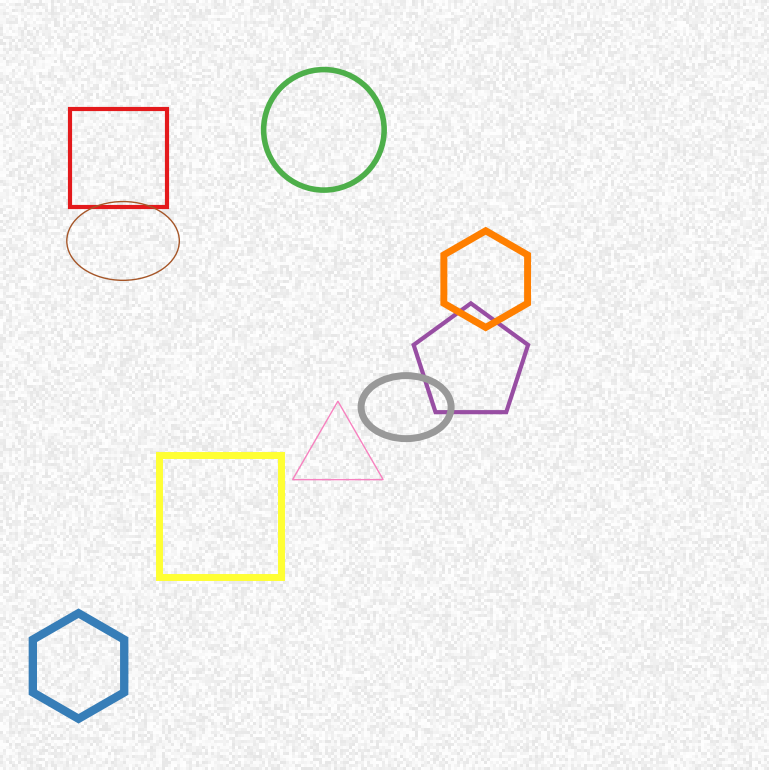[{"shape": "square", "thickness": 1.5, "radius": 0.32, "center": [0.154, 0.795]}, {"shape": "hexagon", "thickness": 3, "radius": 0.34, "center": [0.102, 0.135]}, {"shape": "circle", "thickness": 2, "radius": 0.39, "center": [0.421, 0.831]}, {"shape": "pentagon", "thickness": 1.5, "radius": 0.39, "center": [0.612, 0.528]}, {"shape": "hexagon", "thickness": 2.5, "radius": 0.31, "center": [0.631, 0.638]}, {"shape": "square", "thickness": 2.5, "radius": 0.4, "center": [0.285, 0.33]}, {"shape": "oval", "thickness": 0.5, "radius": 0.37, "center": [0.16, 0.687]}, {"shape": "triangle", "thickness": 0.5, "radius": 0.34, "center": [0.439, 0.411]}, {"shape": "oval", "thickness": 2.5, "radius": 0.29, "center": [0.527, 0.471]}]